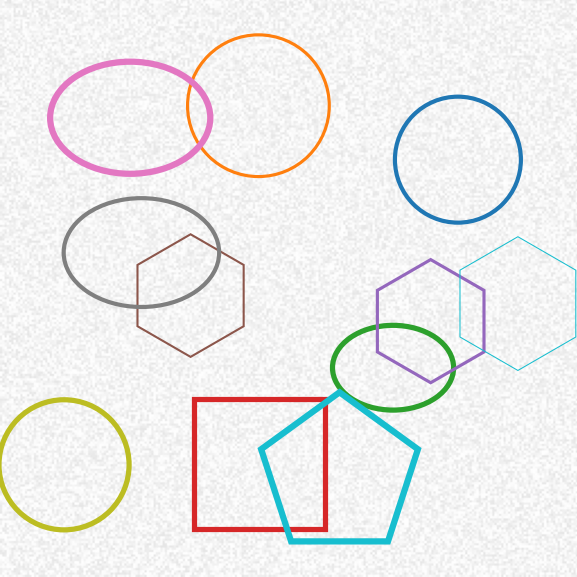[{"shape": "circle", "thickness": 2, "radius": 0.55, "center": [0.793, 0.723]}, {"shape": "circle", "thickness": 1.5, "radius": 0.61, "center": [0.447, 0.816]}, {"shape": "oval", "thickness": 2.5, "radius": 0.52, "center": [0.681, 0.362]}, {"shape": "square", "thickness": 2.5, "radius": 0.57, "center": [0.449, 0.195]}, {"shape": "hexagon", "thickness": 1.5, "radius": 0.53, "center": [0.746, 0.443]}, {"shape": "hexagon", "thickness": 1, "radius": 0.53, "center": [0.33, 0.487]}, {"shape": "oval", "thickness": 3, "radius": 0.69, "center": [0.225, 0.795]}, {"shape": "oval", "thickness": 2, "radius": 0.67, "center": [0.245, 0.562]}, {"shape": "circle", "thickness": 2.5, "radius": 0.56, "center": [0.111, 0.194]}, {"shape": "hexagon", "thickness": 0.5, "radius": 0.58, "center": [0.897, 0.473]}, {"shape": "pentagon", "thickness": 3, "radius": 0.71, "center": [0.588, 0.177]}]